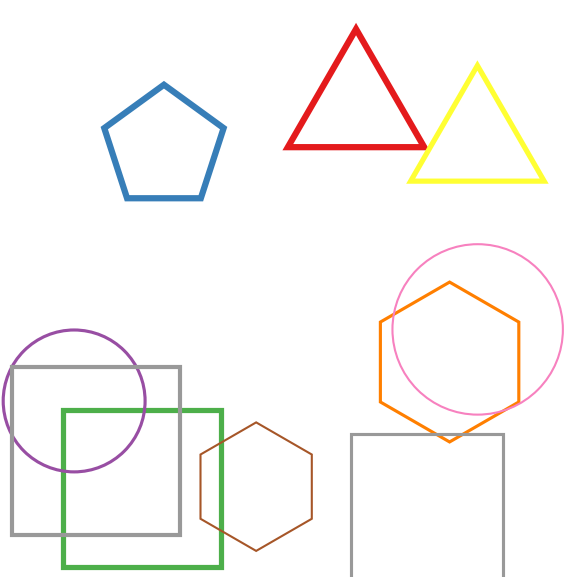[{"shape": "triangle", "thickness": 3, "radius": 0.68, "center": [0.617, 0.812]}, {"shape": "pentagon", "thickness": 3, "radius": 0.54, "center": [0.284, 0.744]}, {"shape": "square", "thickness": 2.5, "radius": 0.68, "center": [0.246, 0.153]}, {"shape": "circle", "thickness": 1.5, "radius": 0.61, "center": [0.128, 0.305]}, {"shape": "hexagon", "thickness": 1.5, "radius": 0.69, "center": [0.779, 0.372]}, {"shape": "triangle", "thickness": 2.5, "radius": 0.67, "center": [0.827, 0.752]}, {"shape": "hexagon", "thickness": 1, "radius": 0.56, "center": [0.444, 0.156]}, {"shape": "circle", "thickness": 1, "radius": 0.74, "center": [0.827, 0.429]}, {"shape": "square", "thickness": 2, "radius": 0.73, "center": [0.166, 0.218]}, {"shape": "square", "thickness": 1.5, "radius": 0.66, "center": [0.739, 0.116]}]